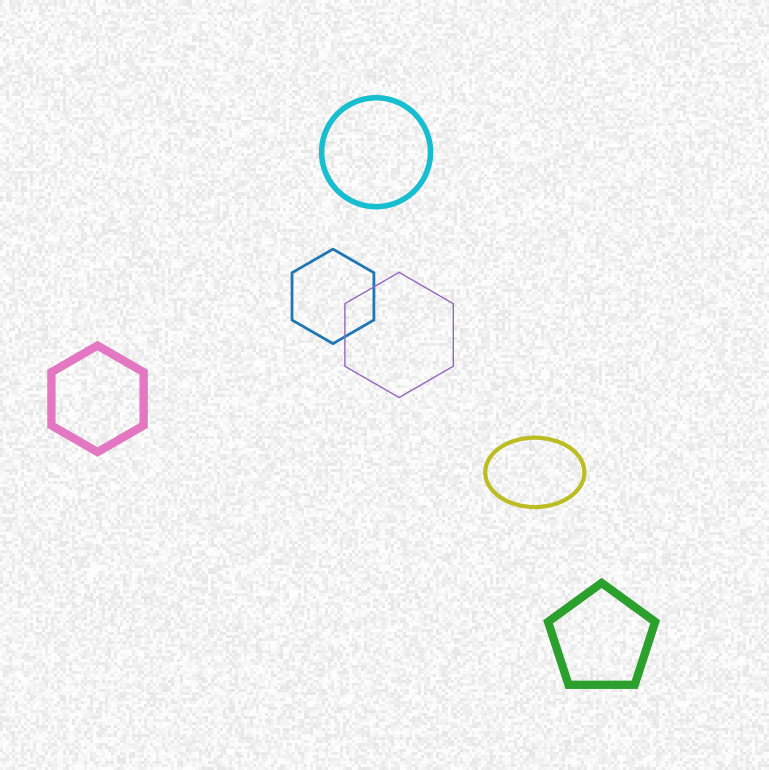[{"shape": "hexagon", "thickness": 1, "radius": 0.31, "center": [0.432, 0.615]}, {"shape": "pentagon", "thickness": 3, "radius": 0.37, "center": [0.781, 0.17]}, {"shape": "hexagon", "thickness": 0.5, "radius": 0.41, "center": [0.518, 0.565]}, {"shape": "hexagon", "thickness": 3, "radius": 0.35, "center": [0.127, 0.482]}, {"shape": "oval", "thickness": 1.5, "radius": 0.32, "center": [0.695, 0.387]}, {"shape": "circle", "thickness": 2, "radius": 0.35, "center": [0.488, 0.802]}]